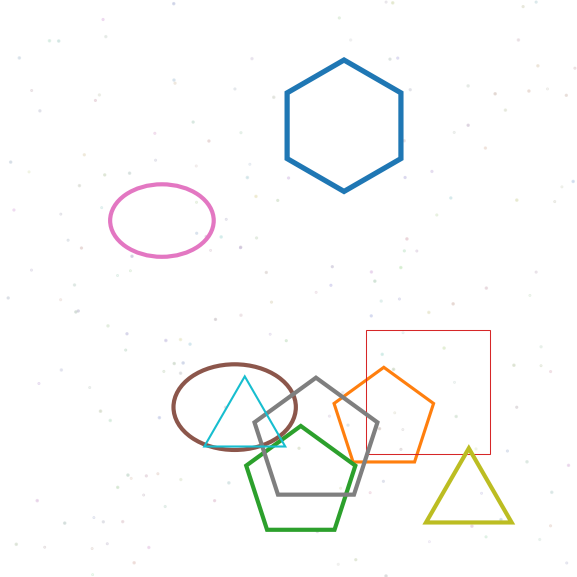[{"shape": "hexagon", "thickness": 2.5, "radius": 0.57, "center": [0.596, 0.781]}, {"shape": "pentagon", "thickness": 1.5, "radius": 0.45, "center": [0.665, 0.272]}, {"shape": "pentagon", "thickness": 2, "radius": 0.5, "center": [0.521, 0.162]}, {"shape": "square", "thickness": 0.5, "radius": 0.54, "center": [0.741, 0.32]}, {"shape": "oval", "thickness": 2, "radius": 0.53, "center": [0.406, 0.294]}, {"shape": "oval", "thickness": 2, "radius": 0.45, "center": [0.28, 0.617]}, {"shape": "pentagon", "thickness": 2, "radius": 0.56, "center": [0.547, 0.233]}, {"shape": "triangle", "thickness": 2, "radius": 0.43, "center": [0.812, 0.137]}, {"shape": "triangle", "thickness": 1, "radius": 0.4, "center": [0.424, 0.266]}]